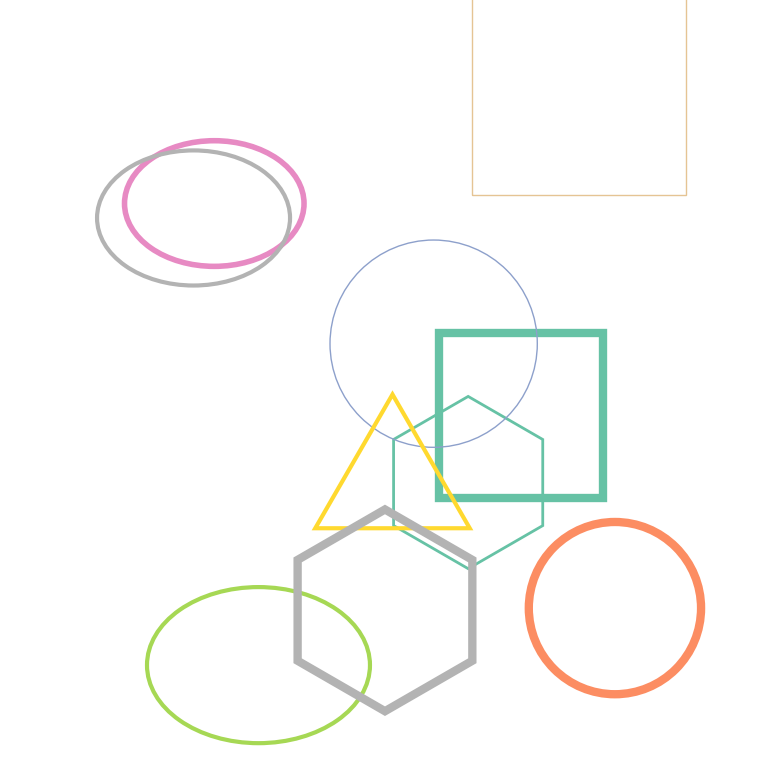[{"shape": "hexagon", "thickness": 1, "radius": 0.56, "center": [0.608, 0.373]}, {"shape": "square", "thickness": 3, "radius": 0.54, "center": [0.677, 0.46]}, {"shape": "circle", "thickness": 3, "radius": 0.56, "center": [0.799, 0.21]}, {"shape": "circle", "thickness": 0.5, "radius": 0.67, "center": [0.563, 0.554]}, {"shape": "oval", "thickness": 2, "radius": 0.58, "center": [0.278, 0.736]}, {"shape": "oval", "thickness": 1.5, "radius": 0.72, "center": [0.336, 0.136]}, {"shape": "triangle", "thickness": 1.5, "radius": 0.58, "center": [0.51, 0.372]}, {"shape": "square", "thickness": 0.5, "radius": 0.69, "center": [0.752, 0.885]}, {"shape": "oval", "thickness": 1.5, "radius": 0.63, "center": [0.251, 0.717]}, {"shape": "hexagon", "thickness": 3, "radius": 0.66, "center": [0.5, 0.207]}]